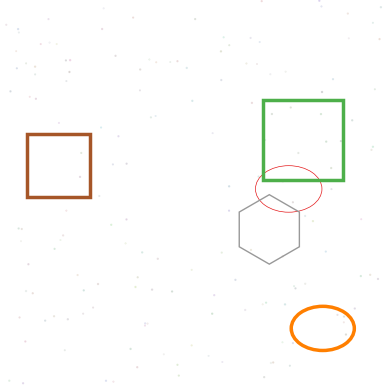[{"shape": "oval", "thickness": 0.5, "radius": 0.43, "center": [0.75, 0.509]}, {"shape": "square", "thickness": 2.5, "radius": 0.52, "center": [0.787, 0.637]}, {"shape": "oval", "thickness": 2.5, "radius": 0.41, "center": [0.838, 0.147]}, {"shape": "square", "thickness": 2.5, "radius": 0.41, "center": [0.152, 0.571]}, {"shape": "hexagon", "thickness": 1, "radius": 0.45, "center": [0.7, 0.404]}]